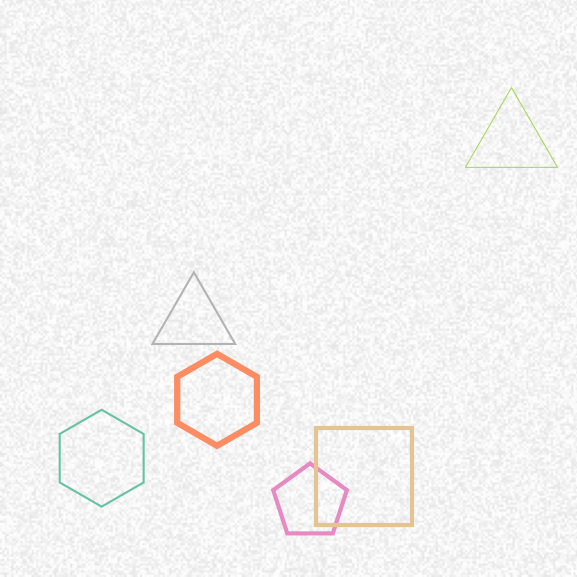[{"shape": "hexagon", "thickness": 1, "radius": 0.42, "center": [0.176, 0.206]}, {"shape": "hexagon", "thickness": 3, "radius": 0.4, "center": [0.376, 0.307]}, {"shape": "pentagon", "thickness": 2, "radius": 0.34, "center": [0.537, 0.13]}, {"shape": "triangle", "thickness": 0.5, "radius": 0.46, "center": [0.886, 0.755]}, {"shape": "square", "thickness": 2, "radius": 0.42, "center": [0.63, 0.174]}, {"shape": "triangle", "thickness": 1, "radius": 0.41, "center": [0.336, 0.445]}]